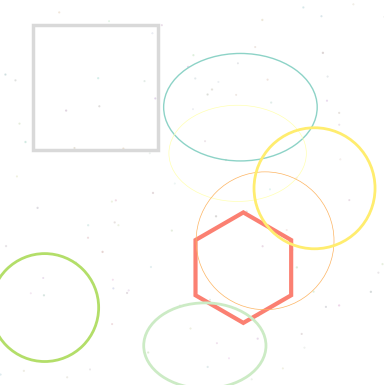[{"shape": "oval", "thickness": 1, "radius": 1.0, "center": [0.624, 0.722]}, {"shape": "oval", "thickness": 0.5, "radius": 0.89, "center": [0.617, 0.602]}, {"shape": "hexagon", "thickness": 3, "radius": 0.72, "center": [0.632, 0.305]}, {"shape": "circle", "thickness": 0.5, "radius": 0.9, "center": [0.688, 0.375]}, {"shape": "circle", "thickness": 2, "radius": 0.7, "center": [0.116, 0.201]}, {"shape": "square", "thickness": 2.5, "radius": 0.81, "center": [0.248, 0.773]}, {"shape": "oval", "thickness": 2, "radius": 0.79, "center": [0.532, 0.102]}, {"shape": "circle", "thickness": 2, "radius": 0.79, "center": [0.817, 0.511]}]